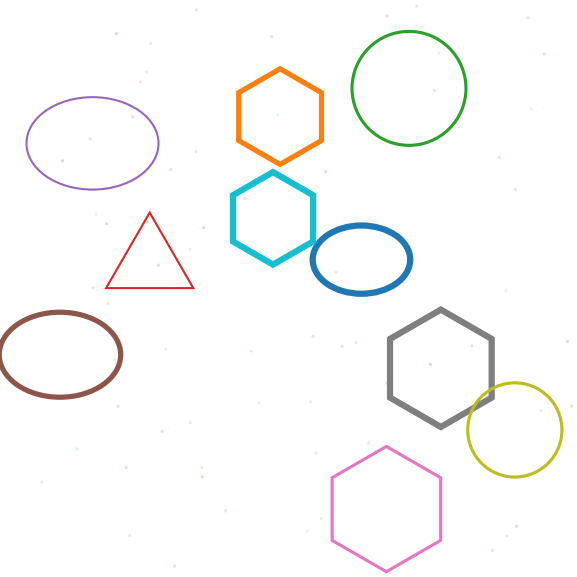[{"shape": "oval", "thickness": 3, "radius": 0.42, "center": [0.626, 0.55]}, {"shape": "hexagon", "thickness": 2.5, "radius": 0.41, "center": [0.485, 0.797]}, {"shape": "circle", "thickness": 1.5, "radius": 0.49, "center": [0.708, 0.846]}, {"shape": "triangle", "thickness": 1, "radius": 0.44, "center": [0.259, 0.544]}, {"shape": "oval", "thickness": 1, "radius": 0.57, "center": [0.16, 0.751]}, {"shape": "oval", "thickness": 2.5, "radius": 0.53, "center": [0.104, 0.385]}, {"shape": "hexagon", "thickness": 1.5, "radius": 0.54, "center": [0.669, 0.118]}, {"shape": "hexagon", "thickness": 3, "radius": 0.51, "center": [0.763, 0.361]}, {"shape": "circle", "thickness": 1.5, "radius": 0.41, "center": [0.891, 0.255]}, {"shape": "hexagon", "thickness": 3, "radius": 0.4, "center": [0.473, 0.621]}]